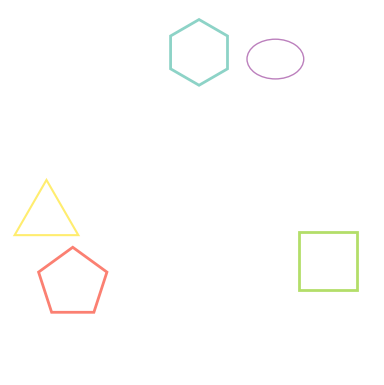[{"shape": "hexagon", "thickness": 2, "radius": 0.43, "center": [0.517, 0.864]}, {"shape": "pentagon", "thickness": 2, "radius": 0.47, "center": [0.189, 0.264]}, {"shape": "square", "thickness": 2, "radius": 0.38, "center": [0.851, 0.321]}, {"shape": "oval", "thickness": 1, "radius": 0.37, "center": [0.715, 0.847]}, {"shape": "triangle", "thickness": 1.5, "radius": 0.48, "center": [0.121, 0.437]}]